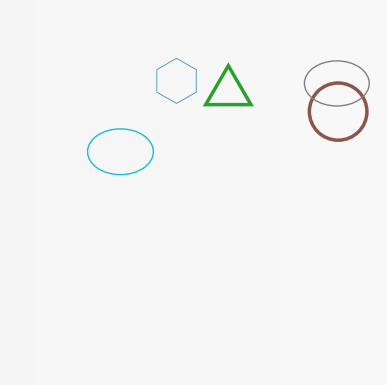[{"shape": "hexagon", "thickness": 0.5, "radius": 0.29, "center": [0.456, 0.79]}, {"shape": "triangle", "thickness": 2.5, "radius": 0.34, "center": [0.589, 0.762]}, {"shape": "circle", "thickness": 2.5, "radius": 0.37, "center": [0.873, 0.71]}, {"shape": "oval", "thickness": 1, "radius": 0.42, "center": [0.869, 0.783]}, {"shape": "oval", "thickness": 1, "radius": 0.42, "center": [0.311, 0.606]}]